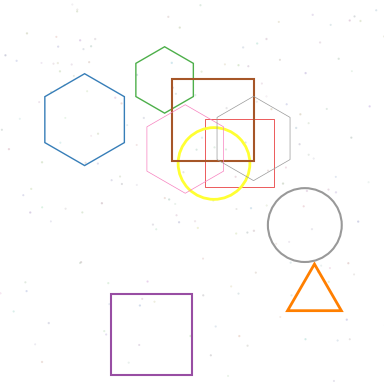[{"shape": "square", "thickness": 0.5, "radius": 0.45, "center": [0.623, 0.603]}, {"shape": "hexagon", "thickness": 1, "radius": 0.6, "center": [0.22, 0.689]}, {"shape": "hexagon", "thickness": 1, "radius": 0.43, "center": [0.428, 0.792]}, {"shape": "square", "thickness": 1.5, "radius": 0.53, "center": [0.392, 0.132]}, {"shape": "triangle", "thickness": 2, "radius": 0.4, "center": [0.817, 0.233]}, {"shape": "circle", "thickness": 2, "radius": 0.47, "center": [0.556, 0.575]}, {"shape": "square", "thickness": 1.5, "radius": 0.53, "center": [0.554, 0.689]}, {"shape": "hexagon", "thickness": 0.5, "radius": 0.58, "center": [0.481, 0.613]}, {"shape": "hexagon", "thickness": 0.5, "radius": 0.55, "center": [0.659, 0.64]}, {"shape": "circle", "thickness": 1.5, "radius": 0.48, "center": [0.792, 0.415]}]